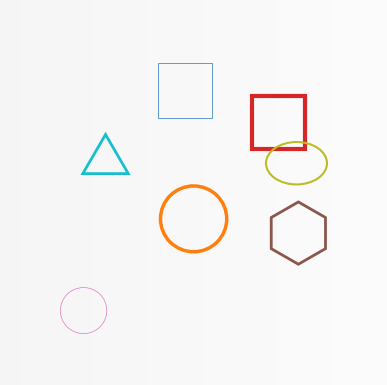[{"shape": "square", "thickness": 0.5, "radius": 0.35, "center": [0.478, 0.765]}, {"shape": "circle", "thickness": 2.5, "radius": 0.43, "center": [0.5, 0.432]}, {"shape": "square", "thickness": 3, "radius": 0.34, "center": [0.718, 0.683]}, {"shape": "hexagon", "thickness": 2, "radius": 0.4, "center": [0.77, 0.395]}, {"shape": "circle", "thickness": 0.5, "radius": 0.3, "center": [0.216, 0.193]}, {"shape": "oval", "thickness": 1.5, "radius": 0.39, "center": [0.765, 0.576]}, {"shape": "triangle", "thickness": 2, "radius": 0.34, "center": [0.272, 0.583]}]